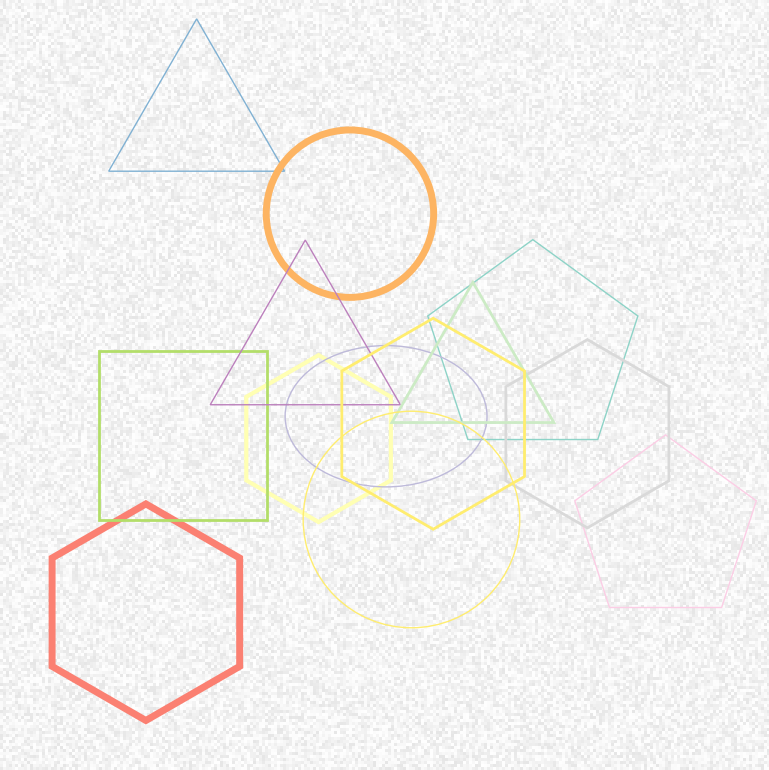[{"shape": "pentagon", "thickness": 0.5, "radius": 0.72, "center": [0.692, 0.545]}, {"shape": "hexagon", "thickness": 1.5, "radius": 0.54, "center": [0.414, 0.43]}, {"shape": "oval", "thickness": 0.5, "radius": 0.66, "center": [0.501, 0.459]}, {"shape": "hexagon", "thickness": 2.5, "radius": 0.7, "center": [0.189, 0.205]}, {"shape": "triangle", "thickness": 0.5, "radius": 0.66, "center": [0.255, 0.844]}, {"shape": "circle", "thickness": 2.5, "radius": 0.54, "center": [0.454, 0.722]}, {"shape": "square", "thickness": 1, "radius": 0.55, "center": [0.237, 0.434]}, {"shape": "pentagon", "thickness": 0.5, "radius": 0.62, "center": [0.864, 0.311]}, {"shape": "hexagon", "thickness": 1, "radius": 0.61, "center": [0.763, 0.437]}, {"shape": "triangle", "thickness": 0.5, "radius": 0.71, "center": [0.396, 0.546]}, {"shape": "triangle", "thickness": 1, "radius": 0.61, "center": [0.614, 0.512]}, {"shape": "circle", "thickness": 0.5, "radius": 0.7, "center": [0.534, 0.325]}, {"shape": "hexagon", "thickness": 1, "radius": 0.68, "center": [0.563, 0.45]}]